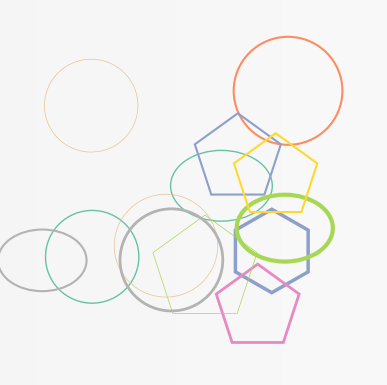[{"shape": "oval", "thickness": 1, "radius": 0.66, "center": [0.571, 0.517]}, {"shape": "circle", "thickness": 1, "radius": 0.6, "center": [0.238, 0.333]}, {"shape": "circle", "thickness": 1.5, "radius": 0.7, "center": [0.743, 0.764]}, {"shape": "pentagon", "thickness": 1.5, "radius": 0.58, "center": [0.614, 0.589]}, {"shape": "hexagon", "thickness": 2.5, "radius": 0.54, "center": [0.701, 0.348]}, {"shape": "pentagon", "thickness": 2, "radius": 0.56, "center": [0.665, 0.201]}, {"shape": "oval", "thickness": 3, "radius": 0.62, "center": [0.735, 0.407]}, {"shape": "pentagon", "thickness": 0.5, "radius": 0.71, "center": [0.529, 0.3]}, {"shape": "pentagon", "thickness": 1.5, "radius": 0.57, "center": [0.711, 0.541]}, {"shape": "circle", "thickness": 0.5, "radius": 0.67, "center": [0.428, 0.362]}, {"shape": "circle", "thickness": 0.5, "radius": 0.6, "center": [0.235, 0.726]}, {"shape": "circle", "thickness": 2, "radius": 0.66, "center": [0.442, 0.325]}, {"shape": "oval", "thickness": 1.5, "radius": 0.57, "center": [0.109, 0.324]}]